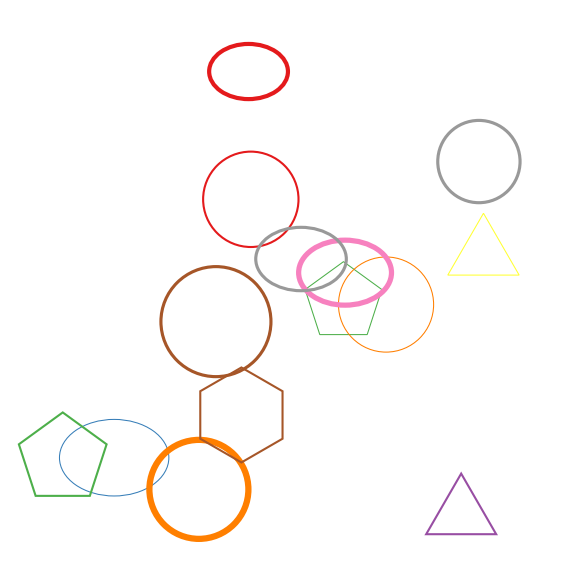[{"shape": "oval", "thickness": 2, "radius": 0.34, "center": [0.43, 0.875]}, {"shape": "circle", "thickness": 1, "radius": 0.41, "center": [0.434, 0.654]}, {"shape": "oval", "thickness": 0.5, "radius": 0.47, "center": [0.198, 0.207]}, {"shape": "pentagon", "thickness": 0.5, "radius": 0.35, "center": [0.595, 0.476]}, {"shape": "pentagon", "thickness": 1, "radius": 0.4, "center": [0.109, 0.205]}, {"shape": "triangle", "thickness": 1, "radius": 0.35, "center": [0.799, 0.109]}, {"shape": "circle", "thickness": 0.5, "radius": 0.41, "center": [0.668, 0.472]}, {"shape": "circle", "thickness": 3, "radius": 0.43, "center": [0.344, 0.152]}, {"shape": "triangle", "thickness": 0.5, "radius": 0.36, "center": [0.837, 0.558]}, {"shape": "circle", "thickness": 1.5, "radius": 0.48, "center": [0.374, 0.442]}, {"shape": "hexagon", "thickness": 1, "radius": 0.41, "center": [0.418, 0.281]}, {"shape": "oval", "thickness": 2.5, "radius": 0.4, "center": [0.598, 0.527]}, {"shape": "circle", "thickness": 1.5, "radius": 0.36, "center": [0.829, 0.719]}, {"shape": "oval", "thickness": 1.5, "radius": 0.39, "center": [0.521, 0.551]}]